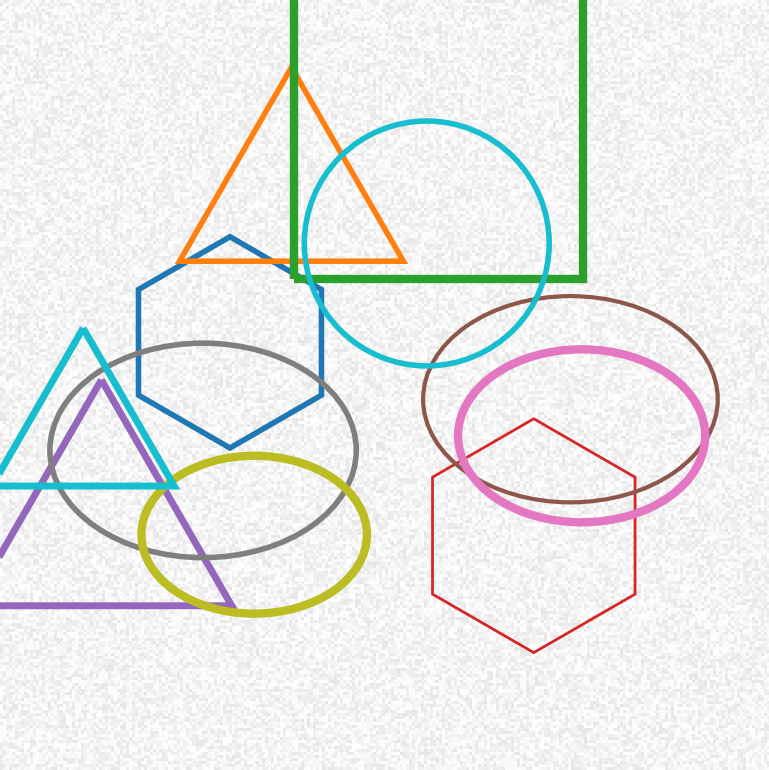[{"shape": "hexagon", "thickness": 2, "radius": 0.69, "center": [0.299, 0.555]}, {"shape": "triangle", "thickness": 2, "radius": 0.84, "center": [0.379, 0.745]}, {"shape": "square", "thickness": 3, "radius": 0.94, "center": [0.57, 0.826]}, {"shape": "hexagon", "thickness": 1, "radius": 0.76, "center": [0.693, 0.304]}, {"shape": "triangle", "thickness": 2.5, "radius": 0.98, "center": [0.132, 0.311]}, {"shape": "oval", "thickness": 1.5, "radius": 0.96, "center": [0.741, 0.482]}, {"shape": "oval", "thickness": 3, "radius": 0.8, "center": [0.755, 0.434]}, {"shape": "oval", "thickness": 2, "radius": 0.99, "center": [0.264, 0.415]}, {"shape": "oval", "thickness": 3, "radius": 0.73, "center": [0.33, 0.306]}, {"shape": "triangle", "thickness": 2.5, "radius": 0.68, "center": [0.108, 0.437]}, {"shape": "circle", "thickness": 2, "radius": 0.8, "center": [0.554, 0.684]}]